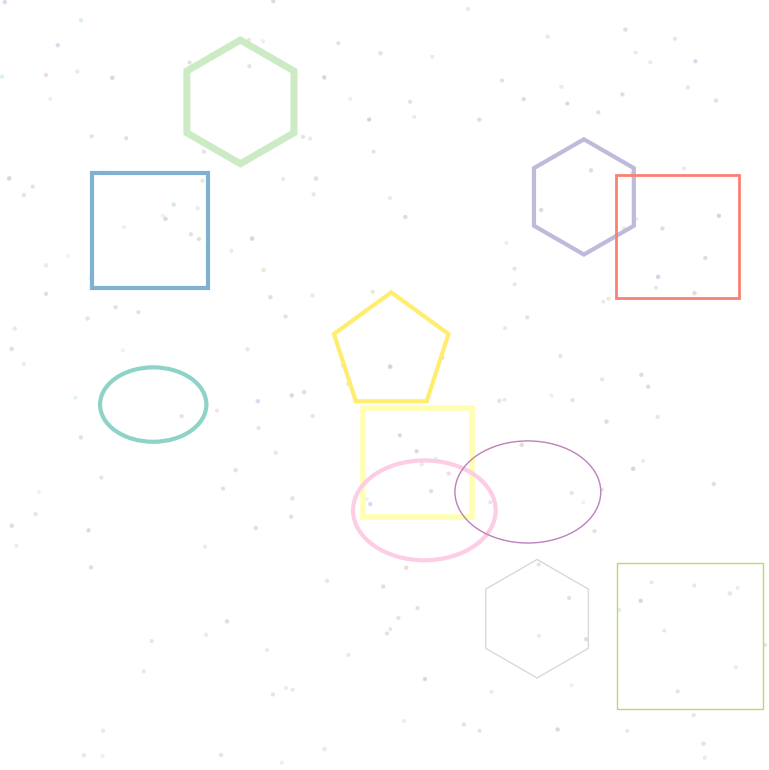[{"shape": "oval", "thickness": 1.5, "radius": 0.35, "center": [0.199, 0.475]}, {"shape": "square", "thickness": 2, "radius": 0.35, "center": [0.542, 0.399]}, {"shape": "hexagon", "thickness": 1.5, "radius": 0.37, "center": [0.758, 0.744]}, {"shape": "square", "thickness": 1, "radius": 0.4, "center": [0.88, 0.692]}, {"shape": "square", "thickness": 1.5, "radius": 0.37, "center": [0.195, 0.7]}, {"shape": "square", "thickness": 0.5, "radius": 0.47, "center": [0.896, 0.174]}, {"shape": "oval", "thickness": 1.5, "radius": 0.46, "center": [0.551, 0.337]}, {"shape": "hexagon", "thickness": 0.5, "radius": 0.38, "center": [0.697, 0.196]}, {"shape": "oval", "thickness": 0.5, "radius": 0.47, "center": [0.686, 0.361]}, {"shape": "hexagon", "thickness": 2.5, "radius": 0.4, "center": [0.312, 0.868]}, {"shape": "pentagon", "thickness": 1.5, "radius": 0.39, "center": [0.508, 0.542]}]